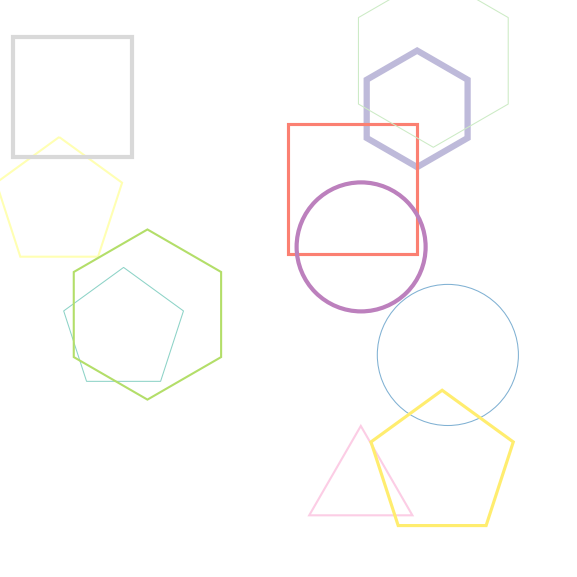[{"shape": "pentagon", "thickness": 0.5, "radius": 0.55, "center": [0.214, 0.427]}, {"shape": "pentagon", "thickness": 1, "radius": 0.57, "center": [0.102, 0.647]}, {"shape": "hexagon", "thickness": 3, "radius": 0.5, "center": [0.722, 0.811]}, {"shape": "square", "thickness": 1.5, "radius": 0.56, "center": [0.611, 0.672]}, {"shape": "circle", "thickness": 0.5, "radius": 0.61, "center": [0.776, 0.385]}, {"shape": "hexagon", "thickness": 1, "radius": 0.74, "center": [0.255, 0.454]}, {"shape": "triangle", "thickness": 1, "radius": 0.52, "center": [0.625, 0.158]}, {"shape": "square", "thickness": 2, "radius": 0.52, "center": [0.125, 0.831]}, {"shape": "circle", "thickness": 2, "radius": 0.56, "center": [0.625, 0.572]}, {"shape": "hexagon", "thickness": 0.5, "radius": 0.75, "center": [0.75, 0.894]}, {"shape": "pentagon", "thickness": 1.5, "radius": 0.65, "center": [0.766, 0.194]}]